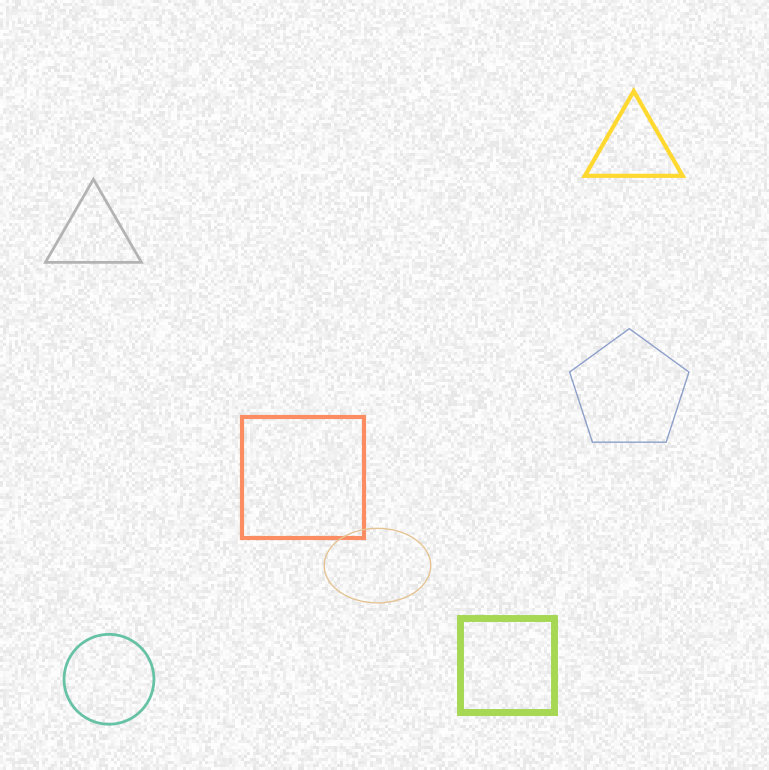[{"shape": "circle", "thickness": 1, "radius": 0.29, "center": [0.142, 0.118]}, {"shape": "square", "thickness": 1.5, "radius": 0.39, "center": [0.394, 0.38]}, {"shape": "pentagon", "thickness": 0.5, "radius": 0.41, "center": [0.817, 0.492]}, {"shape": "square", "thickness": 2.5, "radius": 0.3, "center": [0.658, 0.137]}, {"shape": "triangle", "thickness": 1.5, "radius": 0.37, "center": [0.823, 0.808]}, {"shape": "oval", "thickness": 0.5, "radius": 0.35, "center": [0.49, 0.265]}, {"shape": "triangle", "thickness": 1, "radius": 0.36, "center": [0.121, 0.695]}]